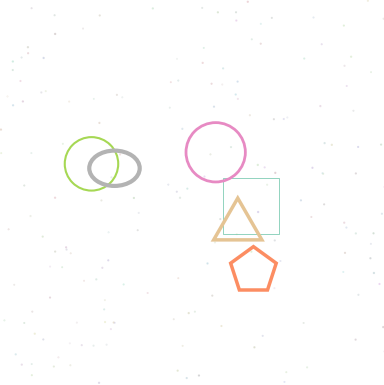[{"shape": "square", "thickness": 0.5, "radius": 0.37, "center": [0.653, 0.466]}, {"shape": "pentagon", "thickness": 2.5, "radius": 0.31, "center": [0.658, 0.297]}, {"shape": "circle", "thickness": 2, "radius": 0.39, "center": [0.56, 0.604]}, {"shape": "circle", "thickness": 1.5, "radius": 0.35, "center": [0.238, 0.574]}, {"shape": "triangle", "thickness": 2.5, "radius": 0.36, "center": [0.618, 0.413]}, {"shape": "oval", "thickness": 3, "radius": 0.33, "center": [0.297, 0.563]}]